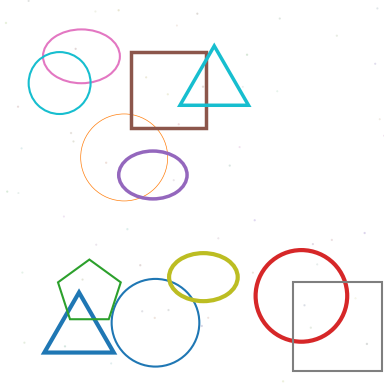[{"shape": "triangle", "thickness": 3, "radius": 0.52, "center": [0.205, 0.136]}, {"shape": "circle", "thickness": 1.5, "radius": 0.57, "center": [0.404, 0.162]}, {"shape": "circle", "thickness": 0.5, "radius": 0.56, "center": [0.323, 0.591]}, {"shape": "pentagon", "thickness": 1.5, "radius": 0.43, "center": [0.232, 0.24]}, {"shape": "circle", "thickness": 3, "radius": 0.59, "center": [0.783, 0.231]}, {"shape": "oval", "thickness": 2.5, "radius": 0.44, "center": [0.397, 0.546]}, {"shape": "square", "thickness": 2.5, "radius": 0.49, "center": [0.439, 0.766]}, {"shape": "oval", "thickness": 1.5, "radius": 0.5, "center": [0.212, 0.854]}, {"shape": "square", "thickness": 1.5, "radius": 0.58, "center": [0.876, 0.153]}, {"shape": "oval", "thickness": 3, "radius": 0.45, "center": [0.528, 0.28]}, {"shape": "triangle", "thickness": 2.5, "radius": 0.51, "center": [0.556, 0.778]}, {"shape": "circle", "thickness": 1.5, "radius": 0.4, "center": [0.155, 0.784]}]